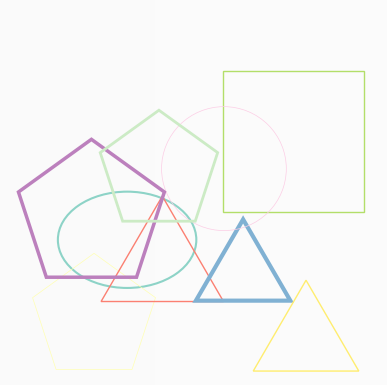[{"shape": "oval", "thickness": 1.5, "radius": 0.89, "center": [0.328, 0.377]}, {"shape": "pentagon", "thickness": 0.5, "radius": 0.83, "center": [0.243, 0.175]}, {"shape": "triangle", "thickness": 1, "radius": 0.91, "center": [0.419, 0.308]}, {"shape": "triangle", "thickness": 3, "radius": 0.7, "center": [0.627, 0.289]}, {"shape": "square", "thickness": 1, "radius": 0.91, "center": [0.758, 0.632]}, {"shape": "circle", "thickness": 0.5, "radius": 0.8, "center": [0.578, 0.562]}, {"shape": "pentagon", "thickness": 2.5, "radius": 0.99, "center": [0.236, 0.44]}, {"shape": "pentagon", "thickness": 2, "radius": 0.8, "center": [0.41, 0.554]}, {"shape": "triangle", "thickness": 1, "radius": 0.79, "center": [0.79, 0.115]}]